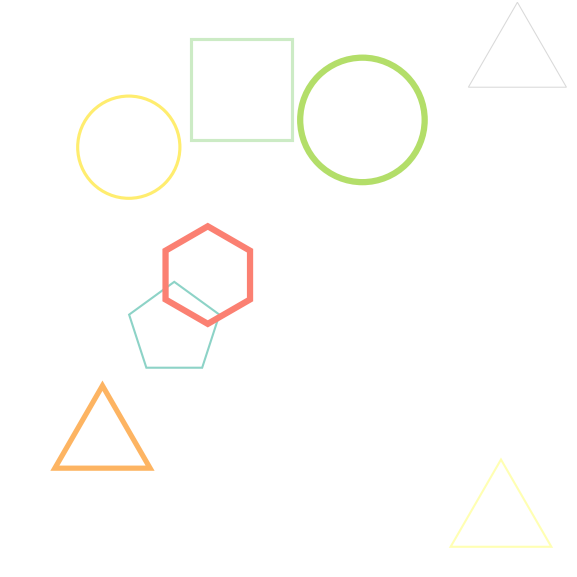[{"shape": "pentagon", "thickness": 1, "radius": 0.41, "center": [0.302, 0.429]}, {"shape": "triangle", "thickness": 1, "radius": 0.5, "center": [0.868, 0.103]}, {"shape": "hexagon", "thickness": 3, "radius": 0.42, "center": [0.36, 0.523]}, {"shape": "triangle", "thickness": 2.5, "radius": 0.48, "center": [0.177, 0.236]}, {"shape": "circle", "thickness": 3, "radius": 0.54, "center": [0.628, 0.791]}, {"shape": "triangle", "thickness": 0.5, "radius": 0.49, "center": [0.896, 0.897]}, {"shape": "square", "thickness": 1.5, "radius": 0.44, "center": [0.418, 0.844]}, {"shape": "circle", "thickness": 1.5, "radius": 0.44, "center": [0.223, 0.744]}]